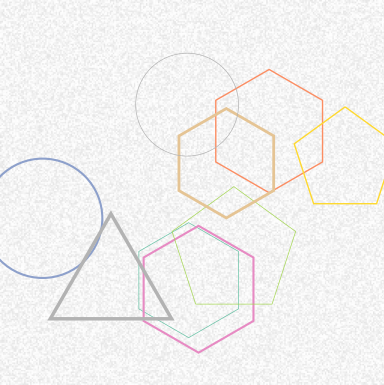[{"shape": "hexagon", "thickness": 0.5, "radius": 0.75, "center": [0.49, 0.272]}, {"shape": "hexagon", "thickness": 1, "radius": 0.8, "center": [0.699, 0.659]}, {"shape": "circle", "thickness": 1.5, "radius": 0.77, "center": [0.111, 0.433]}, {"shape": "hexagon", "thickness": 1.5, "radius": 0.82, "center": [0.516, 0.249]}, {"shape": "pentagon", "thickness": 0.5, "radius": 0.84, "center": [0.607, 0.347]}, {"shape": "pentagon", "thickness": 1, "radius": 0.7, "center": [0.896, 0.583]}, {"shape": "hexagon", "thickness": 2, "radius": 0.71, "center": [0.588, 0.576]}, {"shape": "triangle", "thickness": 2.5, "radius": 0.91, "center": [0.288, 0.263]}, {"shape": "circle", "thickness": 0.5, "radius": 0.67, "center": [0.486, 0.728]}]